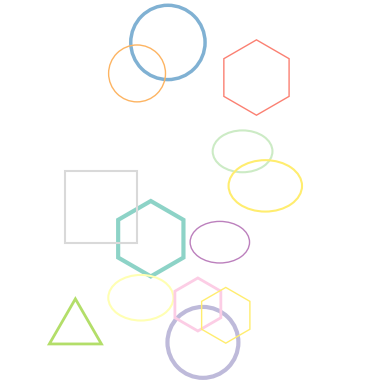[{"shape": "hexagon", "thickness": 3, "radius": 0.49, "center": [0.392, 0.38]}, {"shape": "oval", "thickness": 1.5, "radius": 0.42, "center": [0.366, 0.227]}, {"shape": "circle", "thickness": 3, "radius": 0.46, "center": [0.527, 0.111]}, {"shape": "hexagon", "thickness": 1, "radius": 0.49, "center": [0.666, 0.799]}, {"shape": "circle", "thickness": 2.5, "radius": 0.48, "center": [0.436, 0.89]}, {"shape": "circle", "thickness": 1, "radius": 0.37, "center": [0.356, 0.809]}, {"shape": "triangle", "thickness": 2, "radius": 0.39, "center": [0.196, 0.146]}, {"shape": "hexagon", "thickness": 2, "radius": 0.34, "center": [0.514, 0.209]}, {"shape": "square", "thickness": 1.5, "radius": 0.47, "center": [0.262, 0.462]}, {"shape": "oval", "thickness": 1, "radius": 0.39, "center": [0.571, 0.371]}, {"shape": "oval", "thickness": 1.5, "radius": 0.39, "center": [0.63, 0.607]}, {"shape": "oval", "thickness": 1.5, "radius": 0.48, "center": [0.689, 0.517]}, {"shape": "hexagon", "thickness": 1, "radius": 0.36, "center": [0.586, 0.181]}]